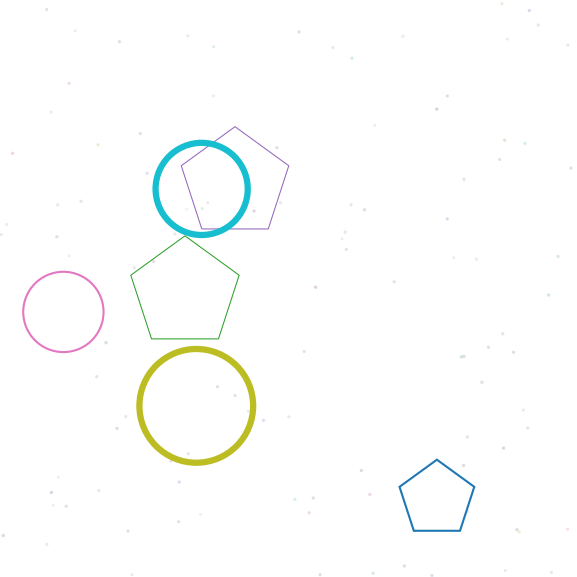[{"shape": "pentagon", "thickness": 1, "radius": 0.34, "center": [0.757, 0.135]}, {"shape": "pentagon", "thickness": 0.5, "radius": 0.49, "center": [0.32, 0.492]}, {"shape": "pentagon", "thickness": 0.5, "radius": 0.49, "center": [0.407, 0.682]}, {"shape": "circle", "thickness": 1, "radius": 0.35, "center": [0.11, 0.459]}, {"shape": "circle", "thickness": 3, "radius": 0.49, "center": [0.34, 0.296]}, {"shape": "circle", "thickness": 3, "radius": 0.4, "center": [0.349, 0.672]}]